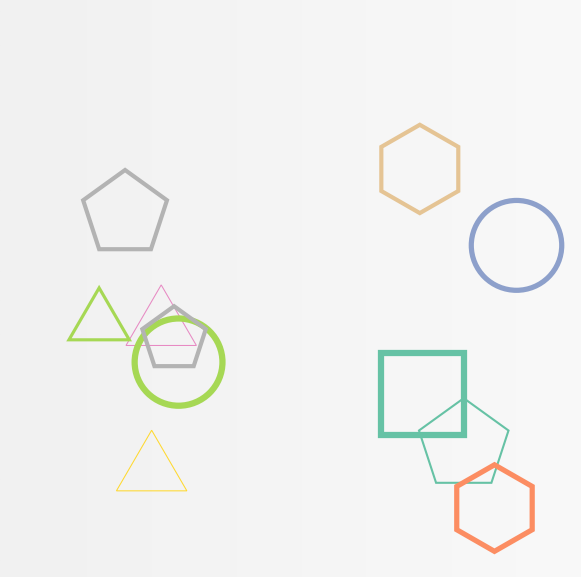[{"shape": "pentagon", "thickness": 1, "radius": 0.4, "center": [0.798, 0.229]}, {"shape": "square", "thickness": 3, "radius": 0.35, "center": [0.727, 0.317]}, {"shape": "hexagon", "thickness": 2.5, "radius": 0.37, "center": [0.851, 0.119]}, {"shape": "circle", "thickness": 2.5, "radius": 0.39, "center": [0.889, 0.574]}, {"shape": "triangle", "thickness": 0.5, "radius": 0.35, "center": [0.277, 0.436]}, {"shape": "circle", "thickness": 3, "radius": 0.38, "center": [0.307, 0.372]}, {"shape": "triangle", "thickness": 1.5, "radius": 0.3, "center": [0.171, 0.441]}, {"shape": "triangle", "thickness": 0.5, "radius": 0.35, "center": [0.261, 0.184]}, {"shape": "hexagon", "thickness": 2, "radius": 0.38, "center": [0.722, 0.707]}, {"shape": "pentagon", "thickness": 2, "radius": 0.38, "center": [0.215, 0.629]}, {"shape": "pentagon", "thickness": 2, "radius": 0.29, "center": [0.299, 0.412]}]